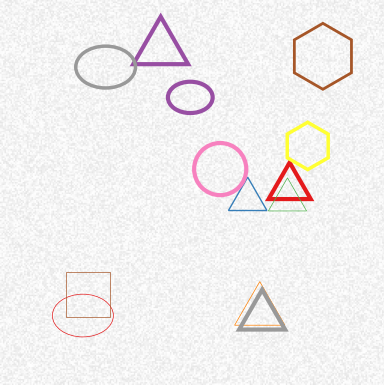[{"shape": "oval", "thickness": 0.5, "radius": 0.4, "center": [0.215, 0.18]}, {"shape": "triangle", "thickness": 3, "radius": 0.32, "center": [0.752, 0.515]}, {"shape": "triangle", "thickness": 1, "radius": 0.29, "center": [0.643, 0.482]}, {"shape": "triangle", "thickness": 0.5, "radius": 0.29, "center": [0.747, 0.481]}, {"shape": "triangle", "thickness": 3, "radius": 0.41, "center": [0.417, 0.874]}, {"shape": "oval", "thickness": 3, "radius": 0.29, "center": [0.494, 0.747]}, {"shape": "triangle", "thickness": 0.5, "radius": 0.38, "center": [0.675, 0.193]}, {"shape": "hexagon", "thickness": 2.5, "radius": 0.31, "center": [0.799, 0.621]}, {"shape": "square", "thickness": 0.5, "radius": 0.29, "center": [0.228, 0.235]}, {"shape": "hexagon", "thickness": 2, "radius": 0.43, "center": [0.839, 0.854]}, {"shape": "circle", "thickness": 3, "radius": 0.34, "center": [0.572, 0.561]}, {"shape": "oval", "thickness": 2.5, "radius": 0.39, "center": [0.274, 0.826]}, {"shape": "triangle", "thickness": 3, "radius": 0.34, "center": [0.681, 0.178]}]